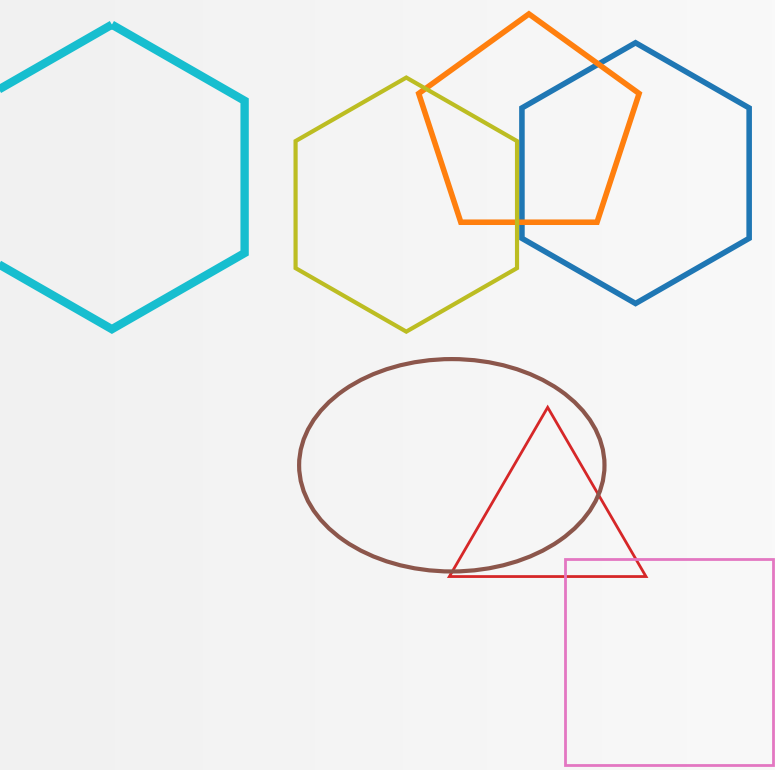[{"shape": "hexagon", "thickness": 2, "radius": 0.85, "center": [0.82, 0.775]}, {"shape": "pentagon", "thickness": 2, "radius": 0.75, "center": [0.682, 0.832]}, {"shape": "triangle", "thickness": 1, "radius": 0.73, "center": [0.707, 0.324]}, {"shape": "oval", "thickness": 1.5, "radius": 0.99, "center": [0.583, 0.396]}, {"shape": "square", "thickness": 1, "radius": 0.67, "center": [0.863, 0.14]}, {"shape": "hexagon", "thickness": 1.5, "radius": 0.82, "center": [0.524, 0.734]}, {"shape": "hexagon", "thickness": 3, "radius": 0.99, "center": [0.144, 0.77]}]